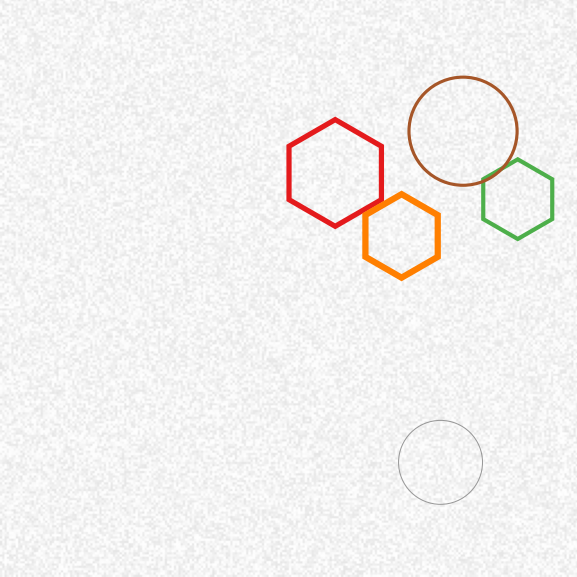[{"shape": "hexagon", "thickness": 2.5, "radius": 0.46, "center": [0.58, 0.7]}, {"shape": "hexagon", "thickness": 2, "radius": 0.34, "center": [0.897, 0.654]}, {"shape": "hexagon", "thickness": 3, "radius": 0.36, "center": [0.695, 0.591]}, {"shape": "circle", "thickness": 1.5, "radius": 0.47, "center": [0.802, 0.772]}, {"shape": "circle", "thickness": 0.5, "radius": 0.36, "center": [0.763, 0.199]}]